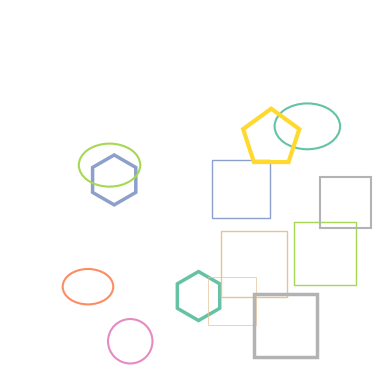[{"shape": "oval", "thickness": 1.5, "radius": 0.43, "center": [0.798, 0.672]}, {"shape": "hexagon", "thickness": 2.5, "radius": 0.32, "center": [0.516, 0.231]}, {"shape": "oval", "thickness": 1.5, "radius": 0.33, "center": [0.229, 0.255]}, {"shape": "hexagon", "thickness": 2.5, "radius": 0.32, "center": [0.297, 0.533]}, {"shape": "square", "thickness": 1, "radius": 0.38, "center": [0.626, 0.509]}, {"shape": "circle", "thickness": 1.5, "radius": 0.29, "center": [0.338, 0.114]}, {"shape": "oval", "thickness": 1.5, "radius": 0.4, "center": [0.284, 0.571]}, {"shape": "square", "thickness": 1, "radius": 0.41, "center": [0.844, 0.341]}, {"shape": "pentagon", "thickness": 3, "radius": 0.38, "center": [0.704, 0.641]}, {"shape": "square", "thickness": 1, "radius": 0.43, "center": [0.659, 0.314]}, {"shape": "square", "thickness": 0.5, "radius": 0.31, "center": [0.603, 0.218]}, {"shape": "square", "thickness": 2.5, "radius": 0.41, "center": [0.741, 0.154]}, {"shape": "square", "thickness": 1.5, "radius": 0.33, "center": [0.899, 0.474]}]